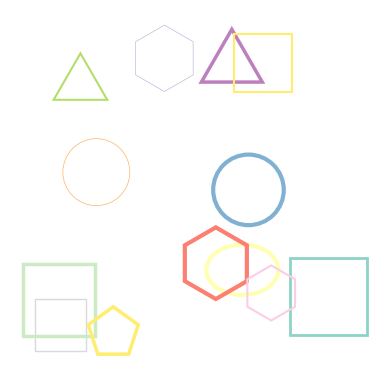[{"shape": "square", "thickness": 2, "radius": 0.5, "center": [0.853, 0.229]}, {"shape": "oval", "thickness": 3, "radius": 0.47, "center": [0.629, 0.299]}, {"shape": "hexagon", "thickness": 0.5, "radius": 0.43, "center": [0.427, 0.848]}, {"shape": "hexagon", "thickness": 3, "radius": 0.47, "center": [0.561, 0.316]}, {"shape": "circle", "thickness": 3, "radius": 0.46, "center": [0.645, 0.507]}, {"shape": "circle", "thickness": 0.5, "radius": 0.43, "center": [0.25, 0.553]}, {"shape": "triangle", "thickness": 1.5, "radius": 0.4, "center": [0.209, 0.781]}, {"shape": "hexagon", "thickness": 1.5, "radius": 0.36, "center": [0.704, 0.239]}, {"shape": "square", "thickness": 1, "radius": 0.33, "center": [0.157, 0.156]}, {"shape": "triangle", "thickness": 2.5, "radius": 0.46, "center": [0.602, 0.832]}, {"shape": "square", "thickness": 2.5, "radius": 0.47, "center": [0.154, 0.221]}, {"shape": "square", "thickness": 1.5, "radius": 0.38, "center": [0.684, 0.836]}, {"shape": "pentagon", "thickness": 2.5, "radius": 0.34, "center": [0.294, 0.135]}]